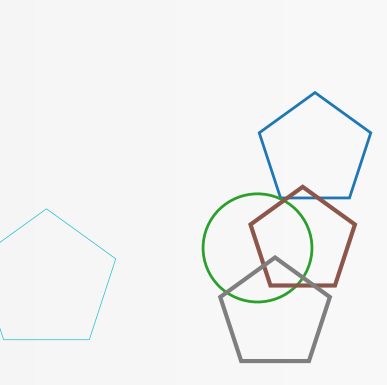[{"shape": "pentagon", "thickness": 2, "radius": 0.76, "center": [0.813, 0.608]}, {"shape": "circle", "thickness": 2, "radius": 0.7, "center": [0.665, 0.356]}, {"shape": "pentagon", "thickness": 3, "radius": 0.71, "center": [0.781, 0.373]}, {"shape": "pentagon", "thickness": 3, "radius": 0.74, "center": [0.71, 0.182]}, {"shape": "pentagon", "thickness": 0.5, "radius": 0.94, "center": [0.12, 0.27]}]